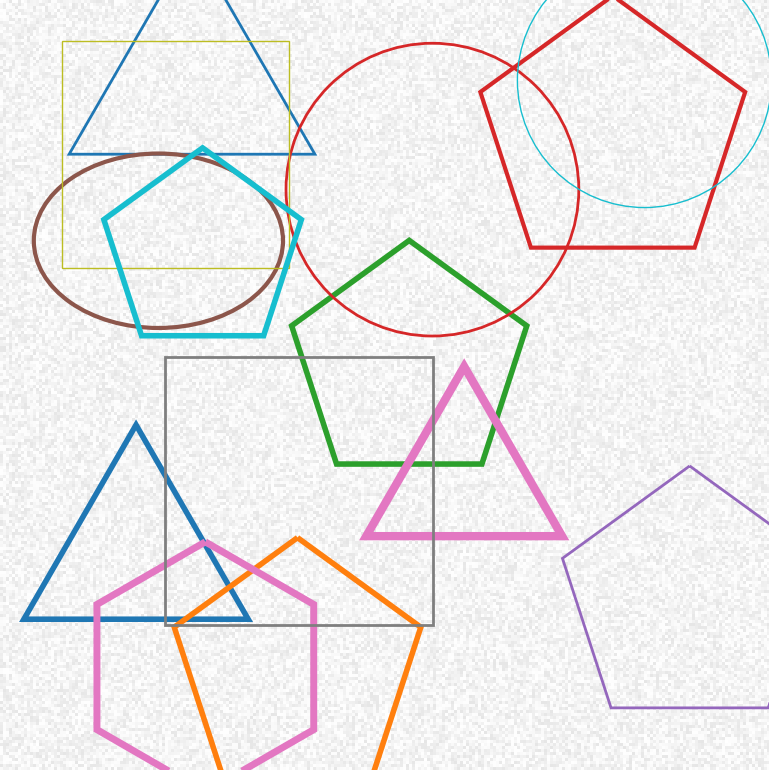[{"shape": "triangle", "thickness": 2, "radius": 0.84, "center": [0.177, 0.28]}, {"shape": "triangle", "thickness": 1, "radius": 0.92, "center": [0.249, 0.892]}, {"shape": "pentagon", "thickness": 2, "radius": 0.84, "center": [0.386, 0.133]}, {"shape": "pentagon", "thickness": 2, "radius": 0.8, "center": [0.531, 0.527]}, {"shape": "circle", "thickness": 1, "radius": 0.95, "center": [0.562, 0.754]}, {"shape": "pentagon", "thickness": 1.5, "radius": 0.9, "center": [0.796, 0.825]}, {"shape": "pentagon", "thickness": 1, "radius": 0.87, "center": [0.896, 0.221]}, {"shape": "oval", "thickness": 1.5, "radius": 0.81, "center": [0.206, 0.687]}, {"shape": "triangle", "thickness": 3, "radius": 0.73, "center": [0.603, 0.377]}, {"shape": "hexagon", "thickness": 2.5, "radius": 0.81, "center": [0.267, 0.134]}, {"shape": "square", "thickness": 1, "radius": 0.87, "center": [0.388, 0.363]}, {"shape": "square", "thickness": 0.5, "radius": 0.74, "center": [0.228, 0.799]}, {"shape": "circle", "thickness": 0.5, "radius": 0.83, "center": [0.837, 0.895]}, {"shape": "pentagon", "thickness": 2, "radius": 0.67, "center": [0.263, 0.673]}]